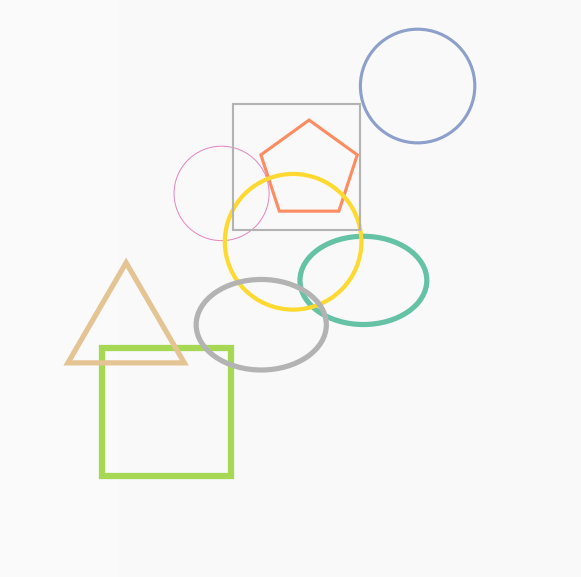[{"shape": "oval", "thickness": 2.5, "radius": 0.55, "center": [0.625, 0.514]}, {"shape": "pentagon", "thickness": 1.5, "radius": 0.44, "center": [0.532, 0.704]}, {"shape": "circle", "thickness": 1.5, "radius": 0.49, "center": [0.718, 0.85]}, {"shape": "circle", "thickness": 0.5, "radius": 0.41, "center": [0.381, 0.664]}, {"shape": "square", "thickness": 3, "radius": 0.56, "center": [0.286, 0.286]}, {"shape": "circle", "thickness": 2, "radius": 0.59, "center": [0.504, 0.58]}, {"shape": "triangle", "thickness": 2.5, "radius": 0.58, "center": [0.217, 0.429]}, {"shape": "oval", "thickness": 2.5, "radius": 0.56, "center": [0.449, 0.437]}, {"shape": "square", "thickness": 1, "radius": 0.55, "center": [0.511, 0.71]}]